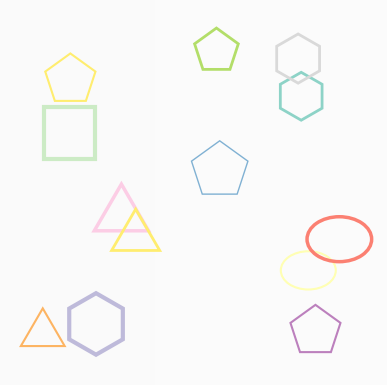[{"shape": "hexagon", "thickness": 2, "radius": 0.31, "center": [0.777, 0.75]}, {"shape": "oval", "thickness": 1.5, "radius": 0.35, "center": [0.796, 0.298]}, {"shape": "hexagon", "thickness": 3, "radius": 0.4, "center": [0.248, 0.159]}, {"shape": "oval", "thickness": 2.5, "radius": 0.42, "center": [0.876, 0.379]}, {"shape": "pentagon", "thickness": 1, "radius": 0.38, "center": [0.567, 0.558]}, {"shape": "triangle", "thickness": 1.5, "radius": 0.33, "center": [0.11, 0.134]}, {"shape": "pentagon", "thickness": 2, "radius": 0.3, "center": [0.559, 0.868]}, {"shape": "triangle", "thickness": 2.5, "radius": 0.4, "center": [0.313, 0.441]}, {"shape": "hexagon", "thickness": 2, "radius": 0.32, "center": [0.769, 0.848]}, {"shape": "pentagon", "thickness": 1.5, "radius": 0.34, "center": [0.814, 0.14]}, {"shape": "square", "thickness": 3, "radius": 0.33, "center": [0.18, 0.654]}, {"shape": "pentagon", "thickness": 1.5, "radius": 0.34, "center": [0.182, 0.793]}, {"shape": "triangle", "thickness": 2, "radius": 0.36, "center": [0.35, 0.385]}]